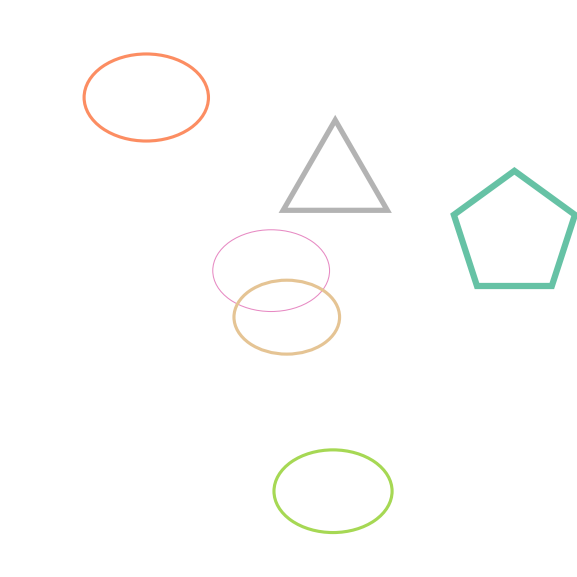[{"shape": "pentagon", "thickness": 3, "radius": 0.55, "center": [0.891, 0.593]}, {"shape": "oval", "thickness": 1.5, "radius": 0.54, "center": [0.253, 0.83]}, {"shape": "oval", "thickness": 0.5, "radius": 0.51, "center": [0.47, 0.53]}, {"shape": "oval", "thickness": 1.5, "radius": 0.51, "center": [0.577, 0.149]}, {"shape": "oval", "thickness": 1.5, "radius": 0.46, "center": [0.497, 0.45]}, {"shape": "triangle", "thickness": 2.5, "radius": 0.52, "center": [0.58, 0.687]}]